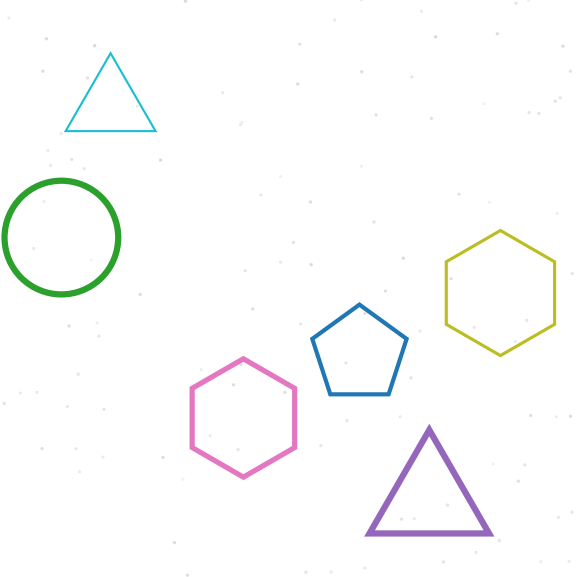[{"shape": "pentagon", "thickness": 2, "radius": 0.43, "center": [0.622, 0.386]}, {"shape": "circle", "thickness": 3, "radius": 0.49, "center": [0.106, 0.588]}, {"shape": "triangle", "thickness": 3, "radius": 0.6, "center": [0.743, 0.135]}, {"shape": "hexagon", "thickness": 2.5, "radius": 0.51, "center": [0.421, 0.275]}, {"shape": "hexagon", "thickness": 1.5, "radius": 0.54, "center": [0.867, 0.492]}, {"shape": "triangle", "thickness": 1, "radius": 0.45, "center": [0.191, 0.817]}]